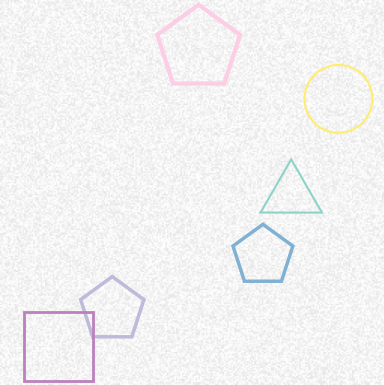[{"shape": "triangle", "thickness": 1.5, "radius": 0.46, "center": [0.756, 0.494]}, {"shape": "pentagon", "thickness": 2.5, "radius": 0.43, "center": [0.292, 0.195]}, {"shape": "pentagon", "thickness": 2.5, "radius": 0.41, "center": [0.683, 0.336]}, {"shape": "pentagon", "thickness": 3, "radius": 0.57, "center": [0.516, 0.875]}, {"shape": "square", "thickness": 2, "radius": 0.45, "center": [0.153, 0.101]}, {"shape": "circle", "thickness": 1.5, "radius": 0.44, "center": [0.879, 0.743]}]